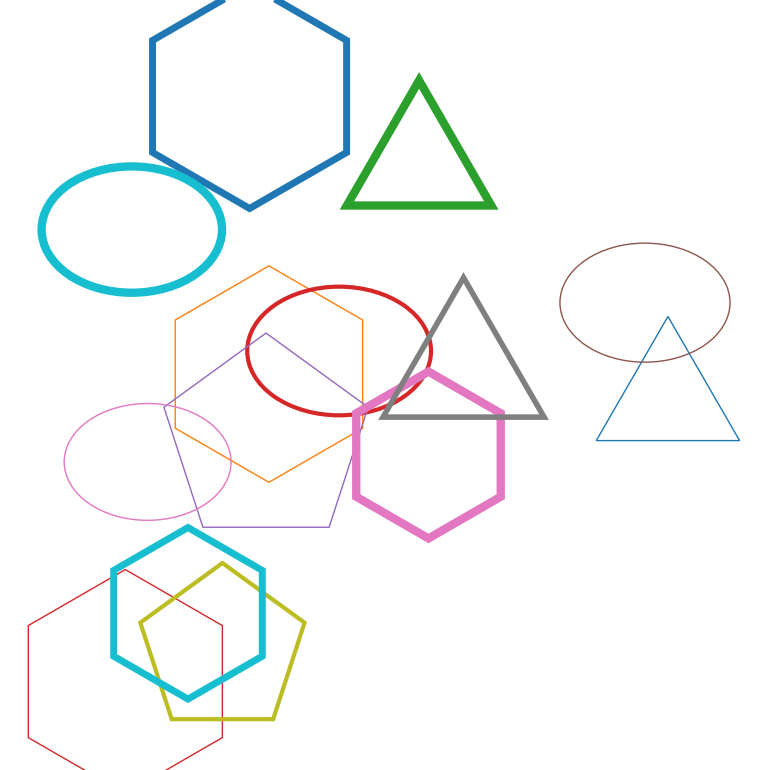[{"shape": "hexagon", "thickness": 2.5, "radius": 0.73, "center": [0.324, 0.875]}, {"shape": "triangle", "thickness": 0.5, "radius": 0.54, "center": [0.867, 0.482]}, {"shape": "hexagon", "thickness": 0.5, "radius": 0.7, "center": [0.349, 0.514]}, {"shape": "triangle", "thickness": 3, "radius": 0.54, "center": [0.544, 0.787]}, {"shape": "oval", "thickness": 1.5, "radius": 0.6, "center": [0.44, 0.544]}, {"shape": "hexagon", "thickness": 0.5, "radius": 0.73, "center": [0.163, 0.115]}, {"shape": "pentagon", "thickness": 0.5, "radius": 0.7, "center": [0.345, 0.428]}, {"shape": "oval", "thickness": 0.5, "radius": 0.55, "center": [0.838, 0.607]}, {"shape": "hexagon", "thickness": 3, "radius": 0.54, "center": [0.556, 0.409]}, {"shape": "oval", "thickness": 0.5, "radius": 0.54, "center": [0.192, 0.4]}, {"shape": "triangle", "thickness": 2, "radius": 0.6, "center": [0.602, 0.519]}, {"shape": "pentagon", "thickness": 1.5, "radius": 0.56, "center": [0.289, 0.157]}, {"shape": "hexagon", "thickness": 2.5, "radius": 0.56, "center": [0.244, 0.203]}, {"shape": "oval", "thickness": 3, "radius": 0.59, "center": [0.171, 0.702]}]